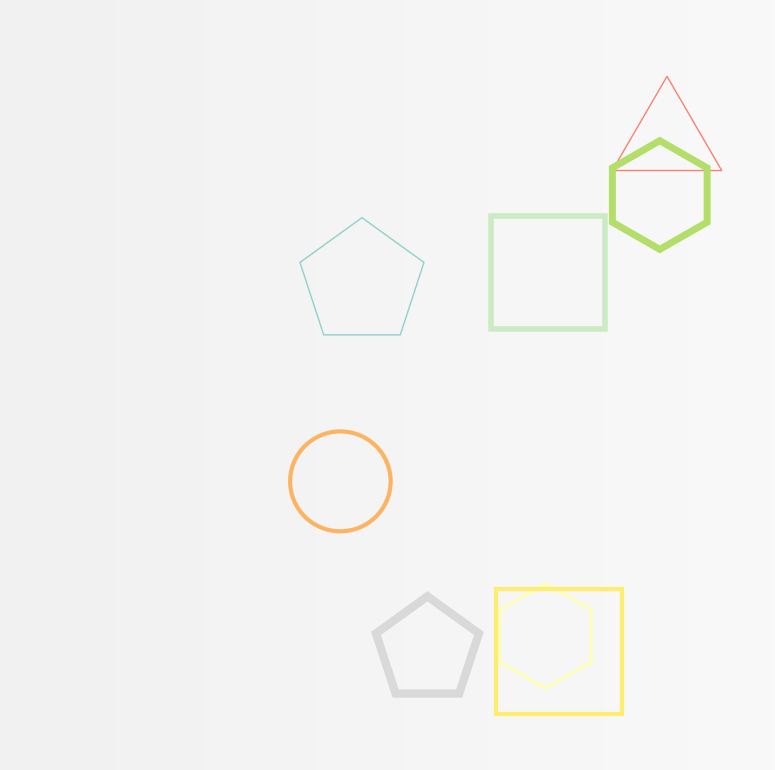[{"shape": "pentagon", "thickness": 0.5, "radius": 0.42, "center": [0.467, 0.633]}, {"shape": "hexagon", "thickness": 1, "radius": 0.34, "center": [0.704, 0.174]}, {"shape": "triangle", "thickness": 0.5, "radius": 0.41, "center": [0.861, 0.819]}, {"shape": "circle", "thickness": 1.5, "radius": 0.32, "center": [0.439, 0.375]}, {"shape": "hexagon", "thickness": 2.5, "radius": 0.35, "center": [0.851, 0.747]}, {"shape": "pentagon", "thickness": 3, "radius": 0.35, "center": [0.552, 0.156]}, {"shape": "square", "thickness": 2, "radius": 0.37, "center": [0.707, 0.646]}, {"shape": "square", "thickness": 1.5, "radius": 0.4, "center": [0.721, 0.154]}]